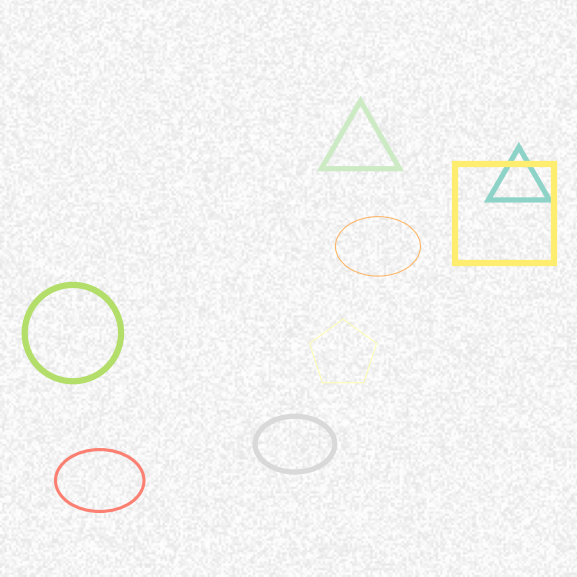[{"shape": "triangle", "thickness": 2.5, "radius": 0.31, "center": [0.898, 0.683]}, {"shape": "pentagon", "thickness": 0.5, "radius": 0.3, "center": [0.594, 0.386]}, {"shape": "oval", "thickness": 1.5, "radius": 0.38, "center": [0.173, 0.167]}, {"shape": "oval", "thickness": 0.5, "radius": 0.37, "center": [0.654, 0.573]}, {"shape": "circle", "thickness": 3, "radius": 0.42, "center": [0.126, 0.422]}, {"shape": "oval", "thickness": 2.5, "radius": 0.35, "center": [0.511, 0.23]}, {"shape": "triangle", "thickness": 2.5, "radius": 0.39, "center": [0.624, 0.746]}, {"shape": "square", "thickness": 3, "radius": 0.43, "center": [0.874, 0.63]}]